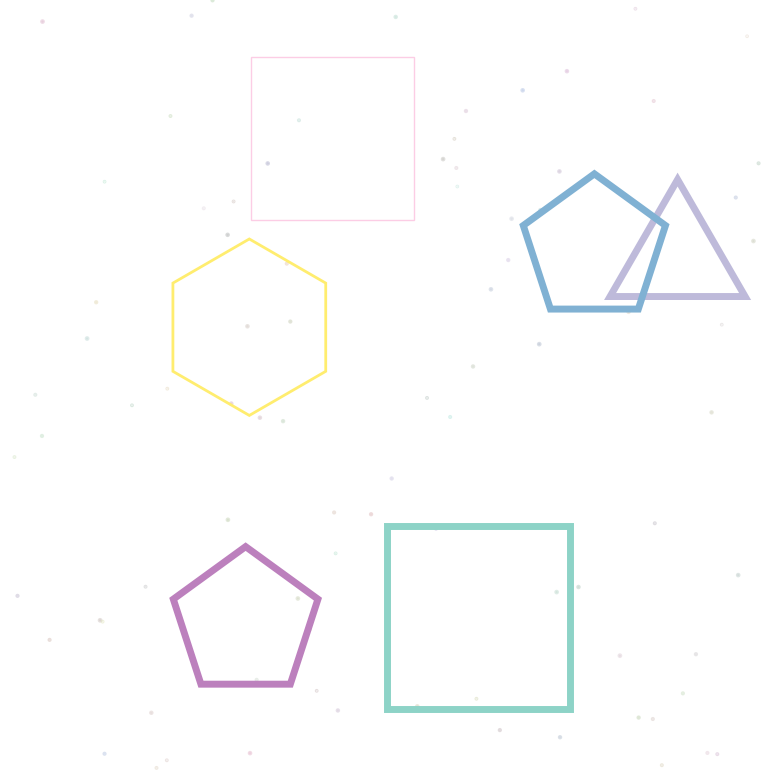[{"shape": "square", "thickness": 2.5, "radius": 0.6, "center": [0.621, 0.198]}, {"shape": "triangle", "thickness": 2.5, "radius": 0.51, "center": [0.88, 0.666]}, {"shape": "pentagon", "thickness": 2.5, "radius": 0.49, "center": [0.772, 0.677]}, {"shape": "square", "thickness": 0.5, "radius": 0.53, "center": [0.432, 0.82]}, {"shape": "pentagon", "thickness": 2.5, "radius": 0.49, "center": [0.319, 0.191]}, {"shape": "hexagon", "thickness": 1, "radius": 0.57, "center": [0.324, 0.575]}]